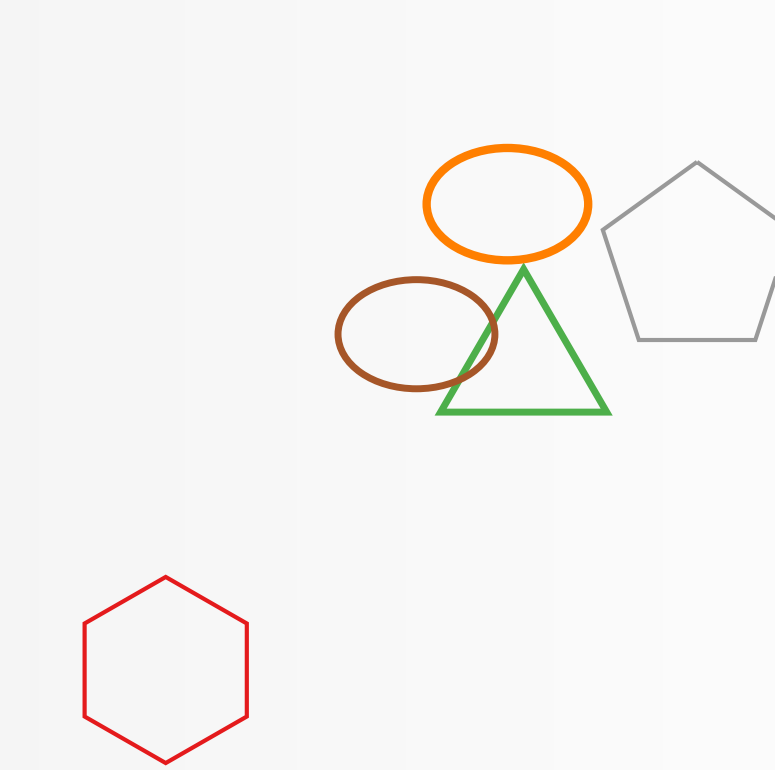[{"shape": "hexagon", "thickness": 1.5, "radius": 0.6, "center": [0.214, 0.13]}, {"shape": "triangle", "thickness": 2.5, "radius": 0.62, "center": [0.676, 0.527]}, {"shape": "oval", "thickness": 3, "radius": 0.52, "center": [0.655, 0.735]}, {"shape": "oval", "thickness": 2.5, "radius": 0.51, "center": [0.537, 0.566]}, {"shape": "pentagon", "thickness": 1.5, "radius": 0.64, "center": [0.899, 0.662]}]